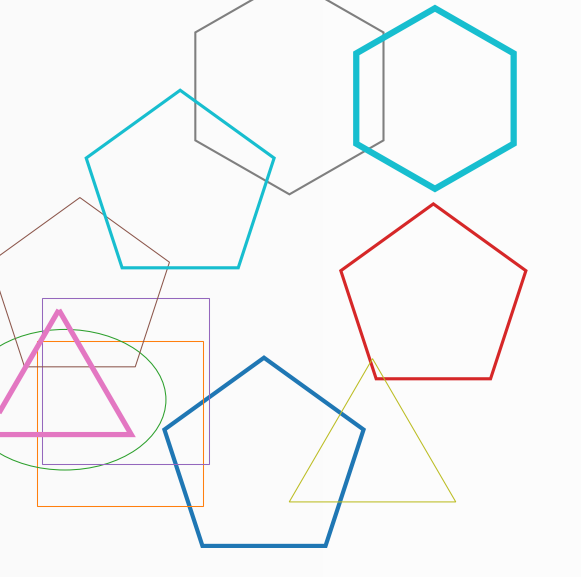[{"shape": "pentagon", "thickness": 2, "radius": 0.9, "center": [0.454, 0.2]}, {"shape": "square", "thickness": 0.5, "radius": 0.71, "center": [0.206, 0.266]}, {"shape": "oval", "thickness": 0.5, "radius": 0.87, "center": [0.112, 0.307]}, {"shape": "pentagon", "thickness": 1.5, "radius": 0.84, "center": [0.746, 0.479]}, {"shape": "square", "thickness": 0.5, "radius": 0.72, "center": [0.216, 0.339]}, {"shape": "pentagon", "thickness": 0.5, "radius": 0.81, "center": [0.137, 0.495]}, {"shape": "triangle", "thickness": 2.5, "radius": 0.72, "center": [0.101, 0.319]}, {"shape": "hexagon", "thickness": 1, "radius": 0.93, "center": [0.498, 0.85]}, {"shape": "triangle", "thickness": 0.5, "radius": 0.83, "center": [0.641, 0.213]}, {"shape": "hexagon", "thickness": 3, "radius": 0.78, "center": [0.748, 0.829]}, {"shape": "pentagon", "thickness": 1.5, "radius": 0.85, "center": [0.31, 0.673]}]